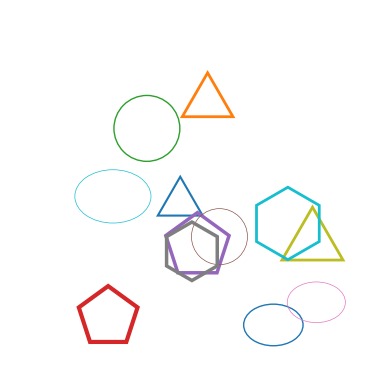[{"shape": "triangle", "thickness": 1.5, "radius": 0.34, "center": [0.468, 0.474]}, {"shape": "oval", "thickness": 1, "radius": 0.39, "center": [0.71, 0.156]}, {"shape": "triangle", "thickness": 2, "radius": 0.38, "center": [0.539, 0.735]}, {"shape": "circle", "thickness": 1, "radius": 0.43, "center": [0.382, 0.667]}, {"shape": "pentagon", "thickness": 3, "radius": 0.4, "center": [0.281, 0.177]}, {"shape": "pentagon", "thickness": 2.5, "radius": 0.43, "center": [0.513, 0.361]}, {"shape": "circle", "thickness": 0.5, "radius": 0.36, "center": [0.57, 0.385]}, {"shape": "oval", "thickness": 0.5, "radius": 0.38, "center": [0.822, 0.215]}, {"shape": "hexagon", "thickness": 2.5, "radius": 0.38, "center": [0.498, 0.347]}, {"shape": "triangle", "thickness": 2, "radius": 0.46, "center": [0.812, 0.37]}, {"shape": "hexagon", "thickness": 2, "radius": 0.47, "center": [0.748, 0.42]}, {"shape": "oval", "thickness": 0.5, "radius": 0.49, "center": [0.293, 0.49]}]